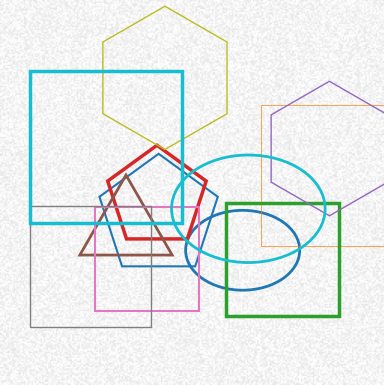[{"shape": "oval", "thickness": 2, "radius": 0.74, "center": [0.63, 0.35]}, {"shape": "pentagon", "thickness": 1.5, "radius": 0.81, "center": [0.412, 0.439]}, {"shape": "square", "thickness": 0.5, "radius": 0.92, "center": [0.86, 0.545]}, {"shape": "square", "thickness": 2.5, "radius": 0.73, "center": [0.735, 0.326]}, {"shape": "pentagon", "thickness": 2.5, "radius": 0.67, "center": [0.408, 0.488]}, {"shape": "hexagon", "thickness": 1, "radius": 0.87, "center": [0.856, 0.614]}, {"shape": "triangle", "thickness": 2, "radius": 0.69, "center": [0.327, 0.407]}, {"shape": "square", "thickness": 1.5, "radius": 0.68, "center": [0.381, 0.327]}, {"shape": "square", "thickness": 1, "radius": 0.78, "center": [0.235, 0.308]}, {"shape": "hexagon", "thickness": 1, "radius": 0.93, "center": [0.428, 0.798]}, {"shape": "square", "thickness": 2.5, "radius": 0.98, "center": [0.275, 0.618]}, {"shape": "oval", "thickness": 2, "radius": 1.0, "center": [0.645, 0.458]}]